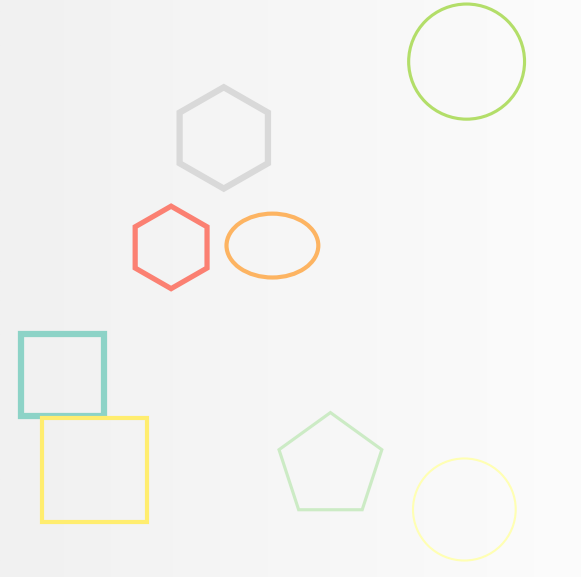[{"shape": "square", "thickness": 3, "radius": 0.36, "center": [0.108, 0.35]}, {"shape": "circle", "thickness": 1, "radius": 0.44, "center": [0.799, 0.117]}, {"shape": "hexagon", "thickness": 2.5, "radius": 0.36, "center": [0.294, 0.571]}, {"shape": "oval", "thickness": 2, "radius": 0.39, "center": [0.469, 0.574]}, {"shape": "circle", "thickness": 1.5, "radius": 0.5, "center": [0.803, 0.892]}, {"shape": "hexagon", "thickness": 3, "radius": 0.44, "center": [0.385, 0.76]}, {"shape": "pentagon", "thickness": 1.5, "radius": 0.47, "center": [0.568, 0.192]}, {"shape": "square", "thickness": 2, "radius": 0.45, "center": [0.163, 0.185]}]